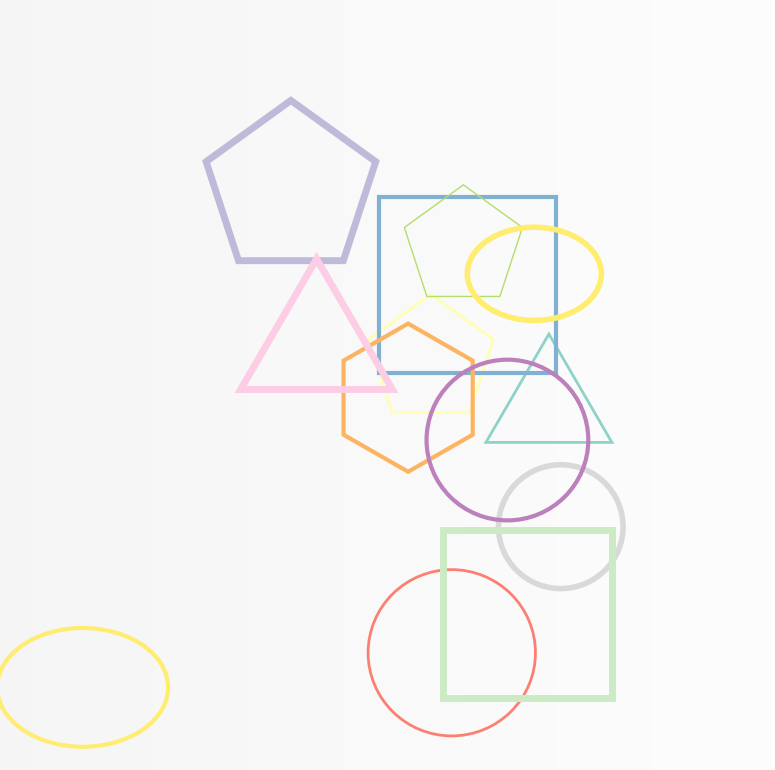[{"shape": "triangle", "thickness": 1, "radius": 0.47, "center": [0.708, 0.472]}, {"shape": "pentagon", "thickness": 1, "radius": 0.42, "center": [0.556, 0.533]}, {"shape": "pentagon", "thickness": 2.5, "radius": 0.58, "center": [0.375, 0.755]}, {"shape": "circle", "thickness": 1, "radius": 0.54, "center": [0.583, 0.152]}, {"shape": "square", "thickness": 1.5, "radius": 0.57, "center": [0.603, 0.63]}, {"shape": "hexagon", "thickness": 1.5, "radius": 0.48, "center": [0.527, 0.484]}, {"shape": "pentagon", "thickness": 0.5, "radius": 0.4, "center": [0.598, 0.68]}, {"shape": "triangle", "thickness": 2.5, "radius": 0.57, "center": [0.408, 0.551]}, {"shape": "circle", "thickness": 2, "radius": 0.4, "center": [0.724, 0.316]}, {"shape": "circle", "thickness": 1.5, "radius": 0.52, "center": [0.655, 0.429]}, {"shape": "square", "thickness": 2.5, "radius": 0.54, "center": [0.68, 0.202]}, {"shape": "oval", "thickness": 2, "radius": 0.43, "center": [0.689, 0.644]}, {"shape": "oval", "thickness": 1.5, "radius": 0.55, "center": [0.107, 0.107]}]